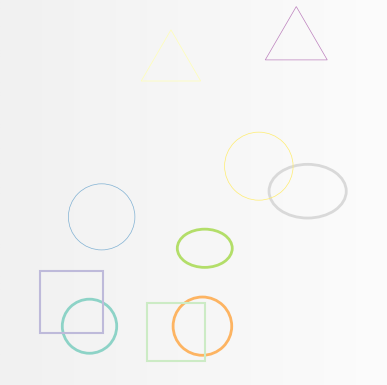[{"shape": "circle", "thickness": 2, "radius": 0.35, "center": [0.231, 0.153]}, {"shape": "triangle", "thickness": 0.5, "radius": 0.44, "center": [0.441, 0.834]}, {"shape": "square", "thickness": 1.5, "radius": 0.4, "center": [0.185, 0.215]}, {"shape": "circle", "thickness": 0.5, "radius": 0.43, "center": [0.262, 0.437]}, {"shape": "circle", "thickness": 2, "radius": 0.38, "center": [0.522, 0.153]}, {"shape": "oval", "thickness": 2, "radius": 0.35, "center": [0.528, 0.355]}, {"shape": "oval", "thickness": 2, "radius": 0.5, "center": [0.794, 0.503]}, {"shape": "triangle", "thickness": 0.5, "radius": 0.46, "center": [0.765, 0.891]}, {"shape": "square", "thickness": 1.5, "radius": 0.37, "center": [0.455, 0.137]}, {"shape": "circle", "thickness": 0.5, "radius": 0.44, "center": [0.668, 0.568]}]